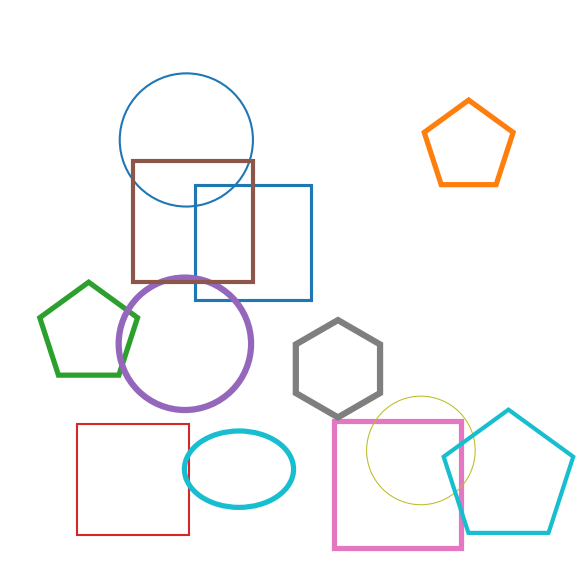[{"shape": "circle", "thickness": 1, "radius": 0.58, "center": [0.323, 0.757]}, {"shape": "square", "thickness": 1.5, "radius": 0.5, "center": [0.438, 0.58]}, {"shape": "pentagon", "thickness": 2.5, "radius": 0.4, "center": [0.812, 0.745]}, {"shape": "pentagon", "thickness": 2.5, "radius": 0.44, "center": [0.154, 0.422]}, {"shape": "square", "thickness": 1, "radius": 0.48, "center": [0.231, 0.169]}, {"shape": "circle", "thickness": 3, "radius": 0.57, "center": [0.32, 0.404]}, {"shape": "square", "thickness": 2, "radius": 0.52, "center": [0.334, 0.616]}, {"shape": "square", "thickness": 2.5, "radius": 0.55, "center": [0.689, 0.16]}, {"shape": "hexagon", "thickness": 3, "radius": 0.42, "center": [0.585, 0.361]}, {"shape": "circle", "thickness": 0.5, "radius": 0.47, "center": [0.729, 0.219]}, {"shape": "oval", "thickness": 2.5, "radius": 0.47, "center": [0.414, 0.187]}, {"shape": "pentagon", "thickness": 2, "radius": 0.59, "center": [0.88, 0.172]}]